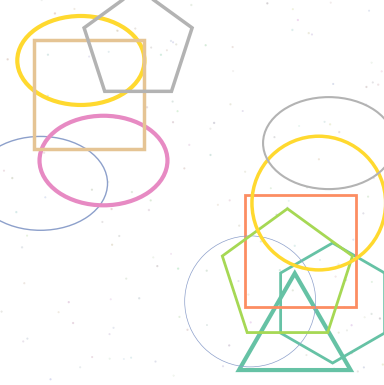[{"shape": "triangle", "thickness": 3, "radius": 0.84, "center": [0.766, 0.123]}, {"shape": "hexagon", "thickness": 2, "radius": 0.78, "center": [0.864, 0.213]}, {"shape": "square", "thickness": 2, "radius": 0.72, "center": [0.78, 0.348]}, {"shape": "circle", "thickness": 0.5, "radius": 0.85, "center": [0.65, 0.217]}, {"shape": "oval", "thickness": 1, "radius": 0.87, "center": [0.105, 0.524]}, {"shape": "oval", "thickness": 3, "radius": 0.83, "center": [0.269, 0.583]}, {"shape": "pentagon", "thickness": 2, "radius": 0.89, "center": [0.747, 0.28]}, {"shape": "circle", "thickness": 2.5, "radius": 0.87, "center": [0.828, 0.473]}, {"shape": "oval", "thickness": 3, "radius": 0.83, "center": [0.21, 0.843]}, {"shape": "square", "thickness": 2.5, "radius": 0.71, "center": [0.231, 0.755]}, {"shape": "pentagon", "thickness": 2.5, "radius": 0.74, "center": [0.359, 0.882]}, {"shape": "oval", "thickness": 1.5, "radius": 0.85, "center": [0.854, 0.628]}]